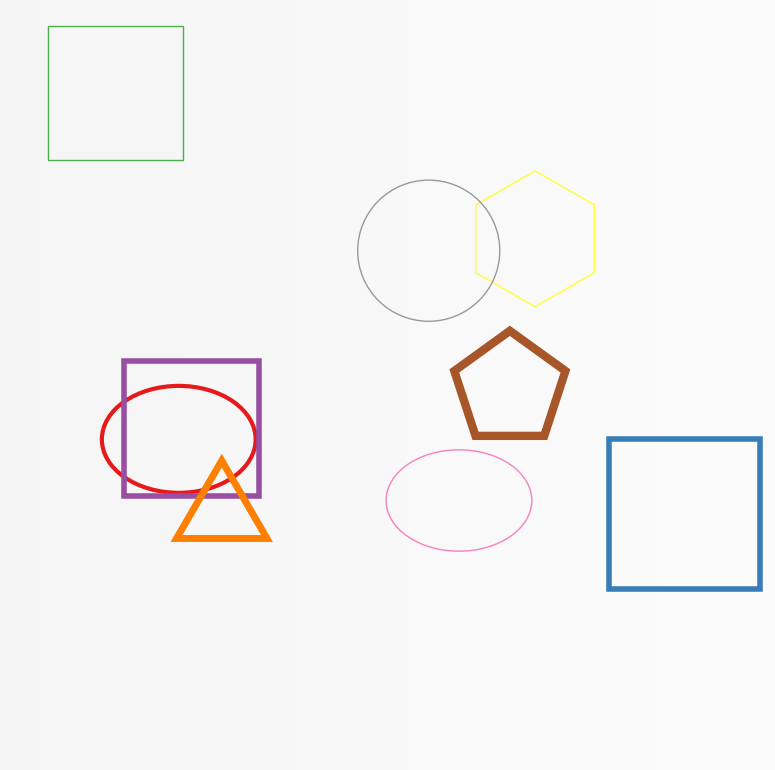[{"shape": "oval", "thickness": 1.5, "radius": 0.5, "center": [0.231, 0.429]}, {"shape": "square", "thickness": 2, "radius": 0.49, "center": [0.883, 0.333]}, {"shape": "square", "thickness": 0.5, "radius": 0.43, "center": [0.149, 0.879]}, {"shape": "square", "thickness": 2, "radius": 0.44, "center": [0.247, 0.444]}, {"shape": "triangle", "thickness": 2.5, "radius": 0.34, "center": [0.286, 0.334]}, {"shape": "hexagon", "thickness": 0.5, "radius": 0.44, "center": [0.69, 0.69]}, {"shape": "pentagon", "thickness": 3, "radius": 0.38, "center": [0.658, 0.495]}, {"shape": "oval", "thickness": 0.5, "radius": 0.47, "center": [0.592, 0.35]}, {"shape": "circle", "thickness": 0.5, "radius": 0.46, "center": [0.553, 0.674]}]